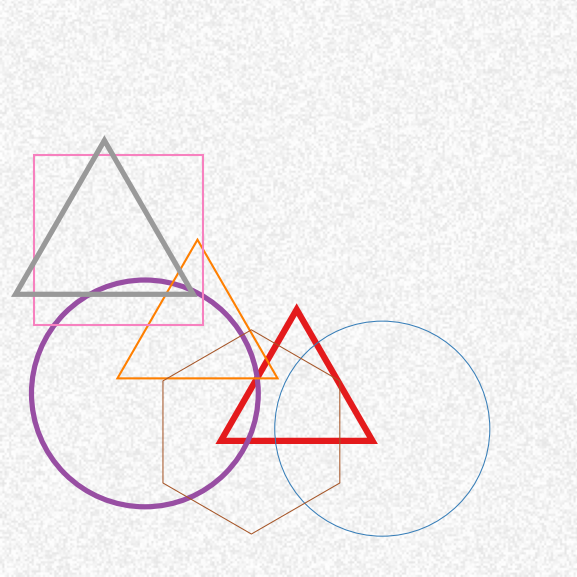[{"shape": "triangle", "thickness": 3, "radius": 0.76, "center": [0.514, 0.312]}, {"shape": "circle", "thickness": 0.5, "radius": 0.93, "center": [0.662, 0.257]}, {"shape": "circle", "thickness": 2.5, "radius": 0.98, "center": [0.251, 0.318]}, {"shape": "triangle", "thickness": 1, "radius": 0.8, "center": [0.342, 0.424]}, {"shape": "hexagon", "thickness": 0.5, "radius": 0.88, "center": [0.435, 0.251]}, {"shape": "square", "thickness": 1, "radius": 0.73, "center": [0.205, 0.584]}, {"shape": "triangle", "thickness": 2.5, "radius": 0.89, "center": [0.181, 0.578]}]